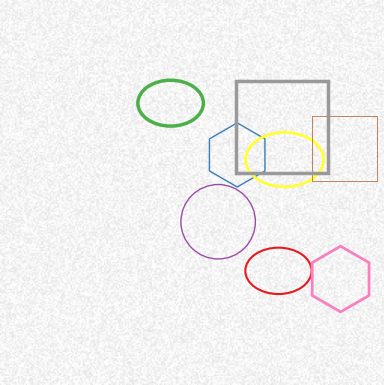[{"shape": "oval", "thickness": 1.5, "radius": 0.43, "center": [0.723, 0.297]}, {"shape": "hexagon", "thickness": 1, "radius": 0.42, "center": [0.616, 0.598]}, {"shape": "oval", "thickness": 2.5, "radius": 0.43, "center": [0.443, 0.732]}, {"shape": "circle", "thickness": 1, "radius": 0.48, "center": [0.567, 0.424]}, {"shape": "oval", "thickness": 2, "radius": 0.51, "center": [0.739, 0.585]}, {"shape": "square", "thickness": 0.5, "radius": 0.42, "center": [0.896, 0.614]}, {"shape": "hexagon", "thickness": 2, "radius": 0.43, "center": [0.885, 0.275]}, {"shape": "square", "thickness": 2.5, "radius": 0.6, "center": [0.732, 0.67]}]